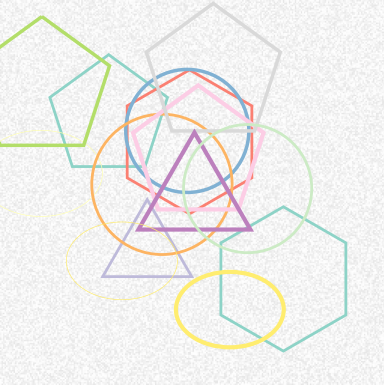[{"shape": "hexagon", "thickness": 2, "radius": 0.94, "center": [0.736, 0.276]}, {"shape": "pentagon", "thickness": 2, "radius": 0.8, "center": [0.282, 0.697]}, {"shape": "oval", "thickness": 0.5, "radius": 0.8, "center": [0.106, 0.55]}, {"shape": "triangle", "thickness": 2, "radius": 0.67, "center": [0.382, 0.348]}, {"shape": "hexagon", "thickness": 2, "radius": 0.93, "center": [0.492, 0.632]}, {"shape": "circle", "thickness": 2.5, "radius": 0.8, "center": [0.486, 0.66]}, {"shape": "circle", "thickness": 2, "radius": 0.91, "center": [0.421, 0.521]}, {"shape": "pentagon", "thickness": 2.5, "radius": 0.92, "center": [0.109, 0.772]}, {"shape": "pentagon", "thickness": 3, "radius": 0.89, "center": [0.515, 0.6]}, {"shape": "pentagon", "thickness": 2.5, "radius": 0.92, "center": [0.554, 0.808]}, {"shape": "triangle", "thickness": 3, "radius": 0.84, "center": [0.505, 0.488]}, {"shape": "circle", "thickness": 2, "radius": 0.83, "center": [0.643, 0.51]}, {"shape": "oval", "thickness": 0.5, "radius": 0.72, "center": [0.317, 0.322]}, {"shape": "oval", "thickness": 3, "radius": 0.7, "center": [0.597, 0.196]}]